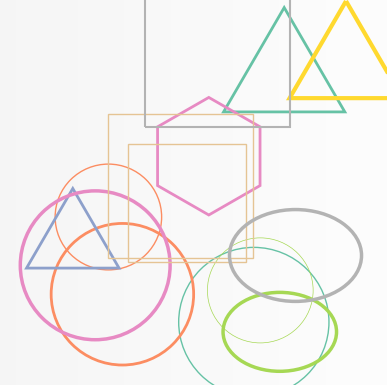[{"shape": "circle", "thickness": 1, "radius": 0.97, "center": [0.655, 0.164]}, {"shape": "triangle", "thickness": 2, "radius": 0.9, "center": [0.733, 0.8]}, {"shape": "circle", "thickness": 2, "radius": 0.92, "center": [0.316, 0.236]}, {"shape": "circle", "thickness": 1, "radius": 0.69, "center": [0.28, 0.436]}, {"shape": "triangle", "thickness": 2, "radius": 0.69, "center": [0.188, 0.373]}, {"shape": "hexagon", "thickness": 2, "radius": 0.76, "center": [0.539, 0.594]}, {"shape": "circle", "thickness": 2.5, "radius": 0.97, "center": [0.246, 0.311]}, {"shape": "circle", "thickness": 0.5, "radius": 0.68, "center": [0.672, 0.246]}, {"shape": "oval", "thickness": 2.5, "radius": 0.73, "center": [0.722, 0.138]}, {"shape": "triangle", "thickness": 3, "radius": 0.84, "center": [0.893, 0.829]}, {"shape": "square", "thickness": 1, "radius": 0.76, "center": [0.483, 0.473]}, {"shape": "square", "thickness": 1, "radius": 0.93, "center": [0.465, 0.516]}, {"shape": "oval", "thickness": 2.5, "radius": 0.85, "center": [0.763, 0.336]}, {"shape": "square", "thickness": 1.5, "radius": 0.94, "center": [0.561, 0.857]}]